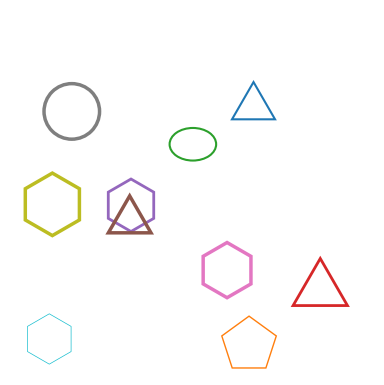[{"shape": "triangle", "thickness": 1.5, "radius": 0.32, "center": [0.658, 0.722]}, {"shape": "pentagon", "thickness": 1, "radius": 0.37, "center": [0.647, 0.104]}, {"shape": "oval", "thickness": 1.5, "radius": 0.3, "center": [0.501, 0.625]}, {"shape": "triangle", "thickness": 2, "radius": 0.41, "center": [0.832, 0.247]}, {"shape": "hexagon", "thickness": 2, "radius": 0.34, "center": [0.34, 0.467]}, {"shape": "triangle", "thickness": 2.5, "radius": 0.32, "center": [0.337, 0.427]}, {"shape": "hexagon", "thickness": 2.5, "radius": 0.36, "center": [0.59, 0.298]}, {"shape": "circle", "thickness": 2.5, "radius": 0.36, "center": [0.186, 0.711]}, {"shape": "hexagon", "thickness": 2.5, "radius": 0.41, "center": [0.136, 0.469]}, {"shape": "hexagon", "thickness": 0.5, "radius": 0.33, "center": [0.128, 0.12]}]